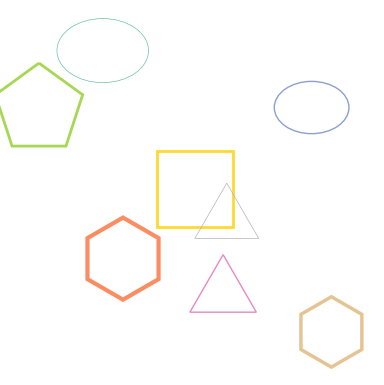[{"shape": "oval", "thickness": 0.5, "radius": 0.59, "center": [0.267, 0.869]}, {"shape": "hexagon", "thickness": 3, "radius": 0.53, "center": [0.32, 0.328]}, {"shape": "oval", "thickness": 1, "radius": 0.48, "center": [0.809, 0.721]}, {"shape": "triangle", "thickness": 1, "radius": 0.5, "center": [0.58, 0.239]}, {"shape": "pentagon", "thickness": 2, "radius": 0.6, "center": [0.101, 0.717]}, {"shape": "square", "thickness": 2, "radius": 0.49, "center": [0.507, 0.509]}, {"shape": "hexagon", "thickness": 2.5, "radius": 0.46, "center": [0.861, 0.138]}, {"shape": "triangle", "thickness": 0.5, "radius": 0.48, "center": [0.589, 0.429]}]